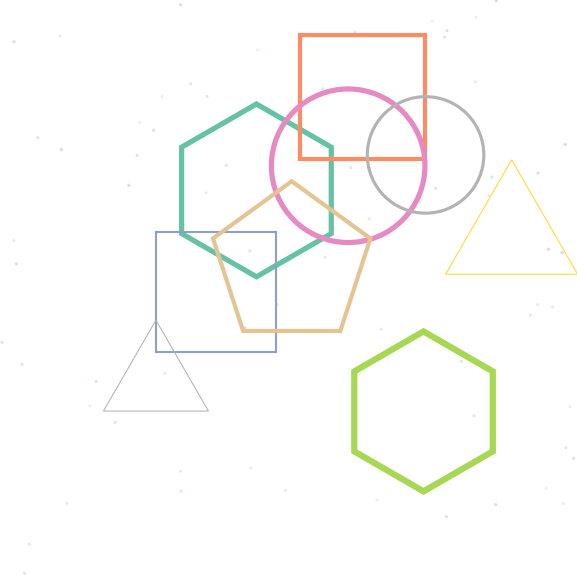[{"shape": "hexagon", "thickness": 2.5, "radius": 0.75, "center": [0.444, 0.669]}, {"shape": "square", "thickness": 2, "radius": 0.54, "center": [0.628, 0.831]}, {"shape": "square", "thickness": 1, "radius": 0.52, "center": [0.374, 0.493]}, {"shape": "circle", "thickness": 2.5, "radius": 0.66, "center": [0.603, 0.712]}, {"shape": "hexagon", "thickness": 3, "radius": 0.69, "center": [0.733, 0.287]}, {"shape": "triangle", "thickness": 0.5, "radius": 0.66, "center": [0.886, 0.59]}, {"shape": "pentagon", "thickness": 2, "radius": 0.72, "center": [0.505, 0.542]}, {"shape": "circle", "thickness": 1.5, "radius": 0.5, "center": [0.737, 0.731]}, {"shape": "triangle", "thickness": 0.5, "radius": 0.52, "center": [0.27, 0.34]}]